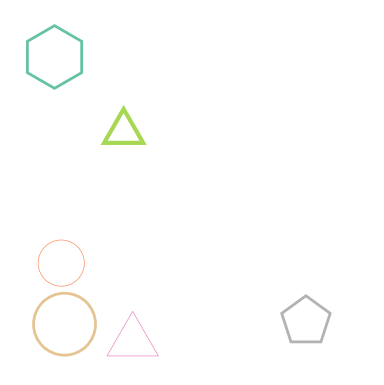[{"shape": "hexagon", "thickness": 2, "radius": 0.41, "center": [0.142, 0.852]}, {"shape": "circle", "thickness": 0.5, "radius": 0.3, "center": [0.159, 0.317]}, {"shape": "triangle", "thickness": 0.5, "radius": 0.39, "center": [0.345, 0.114]}, {"shape": "triangle", "thickness": 3, "radius": 0.29, "center": [0.321, 0.658]}, {"shape": "circle", "thickness": 2, "radius": 0.4, "center": [0.168, 0.158]}, {"shape": "pentagon", "thickness": 2, "radius": 0.33, "center": [0.795, 0.166]}]